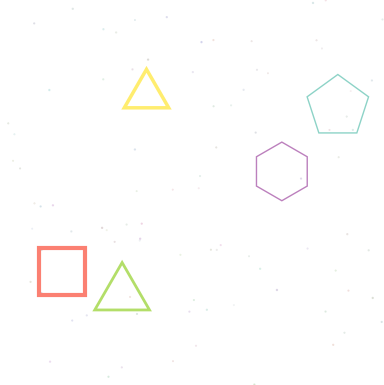[{"shape": "pentagon", "thickness": 1, "radius": 0.42, "center": [0.878, 0.723]}, {"shape": "square", "thickness": 3, "radius": 0.3, "center": [0.161, 0.295]}, {"shape": "triangle", "thickness": 2, "radius": 0.41, "center": [0.317, 0.236]}, {"shape": "hexagon", "thickness": 1, "radius": 0.38, "center": [0.732, 0.555]}, {"shape": "triangle", "thickness": 2.5, "radius": 0.33, "center": [0.381, 0.753]}]